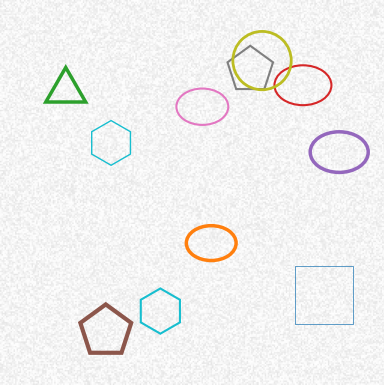[{"shape": "square", "thickness": 0.5, "radius": 0.37, "center": [0.841, 0.233]}, {"shape": "oval", "thickness": 2.5, "radius": 0.32, "center": [0.549, 0.369]}, {"shape": "triangle", "thickness": 2.5, "radius": 0.3, "center": [0.171, 0.765]}, {"shape": "oval", "thickness": 1.5, "radius": 0.37, "center": [0.787, 0.779]}, {"shape": "oval", "thickness": 2.5, "radius": 0.38, "center": [0.881, 0.605]}, {"shape": "pentagon", "thickness": 3, "radius": 0.35, "center": [0.275, 0.14]}, {"shape": "oval", "thickness": 1.5, "radius": 0.34, "center": [0.526, 0.723]}, {"shape": "pentagon", "thickness": 1.5, "radius": 0.31, "center": [0.65, 0.819]}, {"shape": "circle", "thickness": 2, "radius": 0.38, "center": [0.681, 0.843]}, {"shape": "hexagon", "thickness": 1, "radius": 0.29, "center": [0.289, 0.629]}, {"shape": "hexagon", "thickness": 1.5, "radius": 0.29, "center": [0.417, 0.192]}]